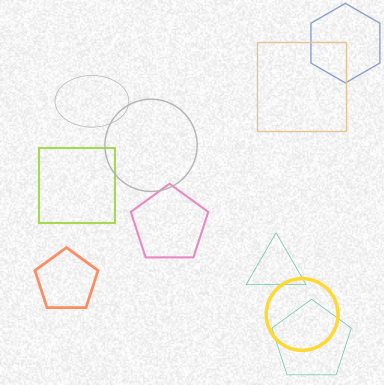[{"shape": "pentagon", "thickness": 0.5, "radius": 0.54, "center": [0.809, 0.114]}, {"shape": "triangle", "thickness": 0.5, "radius": 0.45, "center": [0.717, 0.306]}, {"shape": "pentagon", "thickness": 2, "radius": 0.43, "center": [0.173, 0.271]}, {"shape": "hexagon", "thickness": 1, "radius": 0.52, "center": [0.897, 0.888]}, {"shape": "pentagon", "thickness": 1.5, "radius": 0.53, "center": [0.44, 0.417]}, {"shape": "square", "thickness": 1.5, "radius": 0.49, "center": [0.201, 0.518]}, {"shape": "circle", "thickness": 2.5, "radius": 0.47, "center": [0.785, 0.183]}, {"shape": "square", "thickness": 1, "radius": 0.58, "center": [0.784, 0.774]}, {"shape": "oval", "thickness": 0.5, "radius": 0.48, "center": [0.239, 0.737]}, {"shape": "circle", "thickness": 1, "radius": 0.6, "center": [0.392, 0.623]}]